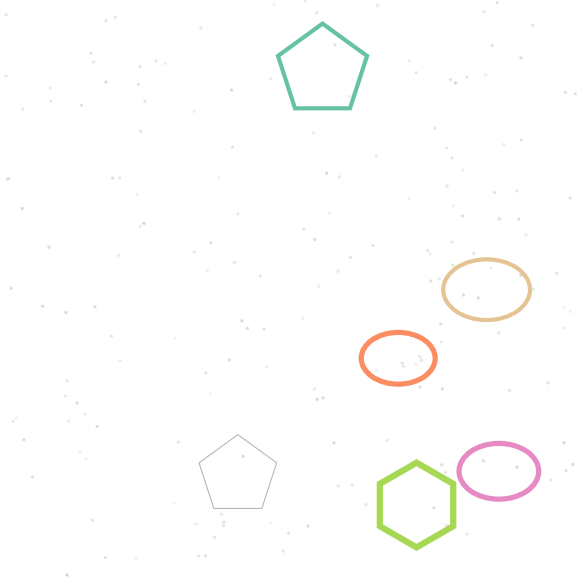[{"shape": "pentagon", "thickness": 2, "radius": 0.41, "center": [0.558, 0.877]}, {"shape": "oval", "thickness": 2.5, "radius": 0.32, "center": [0.69, 0.379]}, {"shape": "oval", "thickness": 2.5, "radius": 0.34, "center": [0.864, 0.183]}, {"shape": "hexagon", "thickness": 3, "radius": 0.37, "center": [0.721, 0.125]}, {"shape": "oval", "thickness": 2, "radius": 0.38, "center": [0.843, 0.497]}, {"shape": "pentagon", "thickness": 0.5, "radius": 0.35, "center": [0.412, 0.176]}]